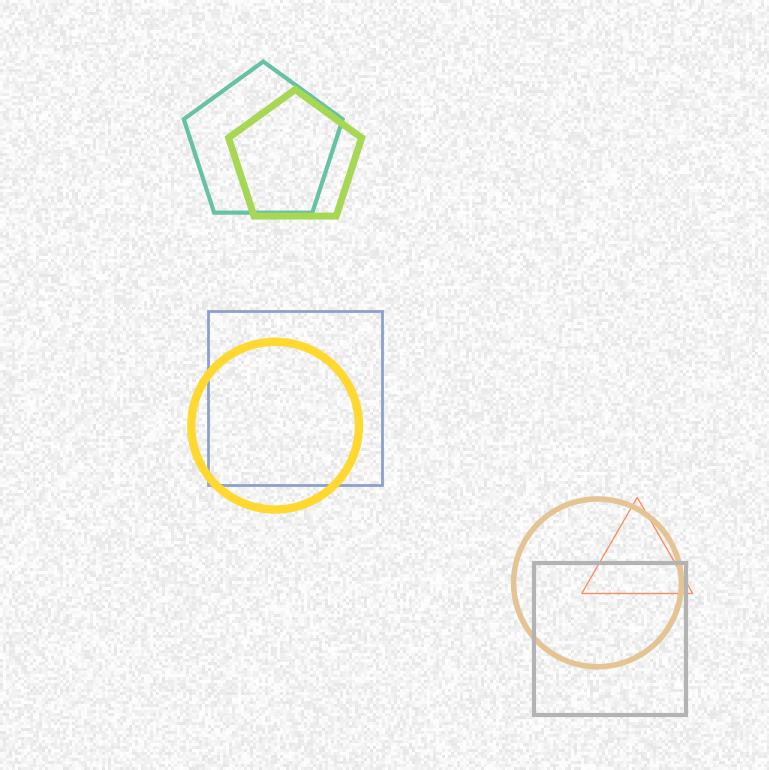[{"shape": "pentagon", "thickness": 1.5, "radius": 0.54, "center": [0.342, 0.812]}, {"shape": "triangle", "thickness": 0.5, "radius": 0.42, "center": [0.828, 0.271]}, {"shape": "square", "thickness": 1, "radius": 0.57, "center": [0.383, 0.483]}, {"shape": "pentagon", "thickness": 2.5, "radius": 0.45, "center": [0.383, 0.793]}, {"shape": "circle", "thickness": 3, "radius": 0.54, "center": [0.357, 0.447]}, {"shape": "circle", "thickness": 2, "radius": 0.54, "center": [0.776, 0.243]}, {"shape": "square", "thickness": 1.5, "radius": 0.49, "center": [0.793, 0.17]}]